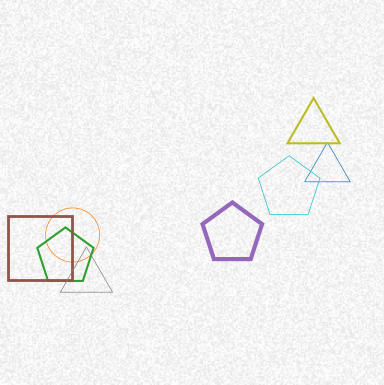[{"shape": "triangle", "thickness": 0.5, "radius": 0.34, "center": [0.851, 0.562]}, {"shape": "circle", "thickness": 0.5, "radius": 0.35, "center": [0.189, 0.39]}, {"shape": "pentagon", "thickness": 1.5, "radius": 0.38, "center": [0.17, 0.332]}, {"shape": "pentagon", "thickness": 3, "radius": 0.41, "center": [0.603, 0.393]}, {"shape": "square", "thickness": 2, "radius": 0.42, "center": [0.103, 0.357]}, {"shape": "triangle", "thickness": 0.5, "radius": 0.39, "center": [0.225, 0.28]}, {"shape": "triangle", "thickness": 1.5, "radius": 0.39, "center": [0.815, 0.667]}, {"shape": "pentagon", "thickness": 0.5, "radius": 0.42, "center": [0.751, 0.511]}]